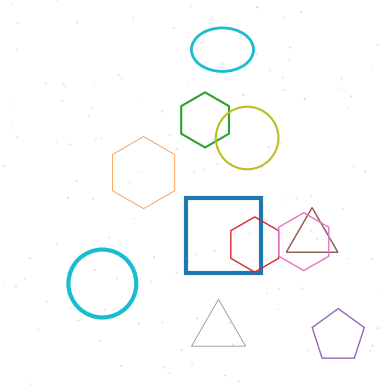[{"shape": "square", "thickness": 3, "radius": 0.49, "center": [0.581, 0.387]}, {"shape": "hexagon", "thickness": 0.5, "radius": 0.47, "center": [0.373, 0.552]}, {"shape": "hexagon", "thickness": 1.5, "radius": 0.36, "center": [0.533, 0.689]}, {"shape": "hexagon", "thickness": 1, "radius": 0.36, "center": [0.662, 0.365]}, {"shape": "pentagon", "thickness": 1, "radius": 0.36, "center": [0.879, 0.127]}, {"shape": "triangle", "thickness": 1, "radius": 0.39, "center": [0.811, 0.383]}, {"shape": "hexagon", "thickness": 1, "radius": 0.38, "center": [0.789, 0.372]}, {"shape": "triangle", "thickness": 0.5, "radius": 0.41, "center": [0.568, 0.141]}, {"shape": "circle", "thickness": 1.5, "radius": 0.41, "center": [0.642, 0.642]}, {"shape": "circle", "thickness": 3, "radius": 0.44, "center": [0.266, 0.264]}, {"shape": "oval", "thickness": 2, "radius": 0.4, "center": [0.578, 0.871]}]